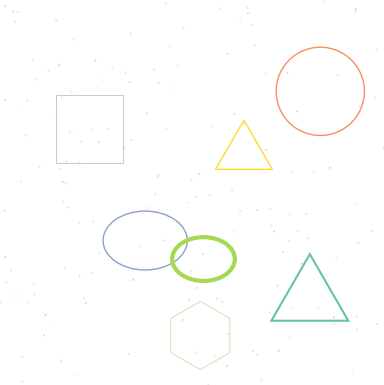[{"shape": "triangle", "thickness": 1.5, "radius": 0.58, "center": [0.805, 0.225]}, {"shape": "circle", "thickness": 1, "radius": 0.57, "center": [0.832, 0.763]}, {"shape": "oval", "thickness": 1, "radius": 0.55, "center": [0.377, 0.375]}, {"shape": "oval", "thickness": 3, "radius": 0.41, "center": [0.529, 0.327]}, {"shape": "triangle", "thickness": 1, "radius": 0.43, "center": [0.634, 0.603]}, {"shape": "hexagon", "thickness": 0.5, "radius": 0.44, "center": [0.52, 0.129]}, {"shape": "square", "thickness": 0.5, "radius": 0.44, "center": [0.233, 0.665]}]